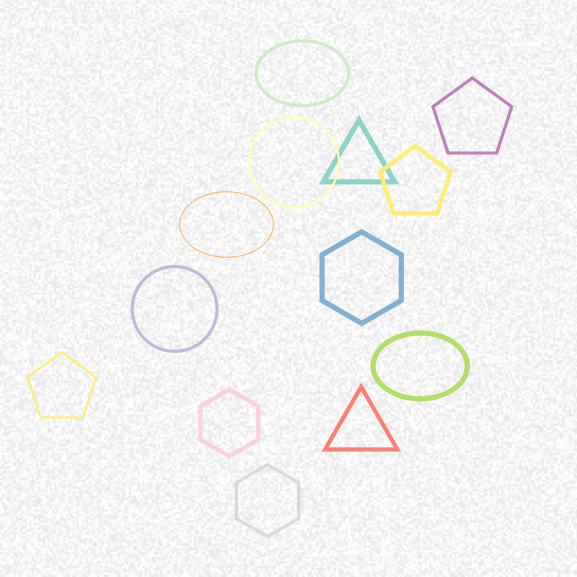[{"shape": "triangle", "thickness": 2.5, "radius": 0.36, "center": [0.622, 0.72]}, {"shape": "circle", "thickness": 1, "radius": 0.39, "center": [0.509, 0.718]}, {"shape": "circle", "thickness": 1.5, "radius": 0.37, "center": [0.302, 0.464]}, {"shape": "triangle", "thickness": 2, "radius": 0.36, "center": [0.625, 0.257]}, {"shape": "hexagon", "thickness": 2.5, "radius": 0.4, "center": [0.626, 0.518]}, {"shape": "oval", "thickness": 0.5, "radius": 0.41, "center": [0.392, 0.61]}, {"shape": "oval", "thickness": 2.5, "radius": 0.41, "center": [0.728, 0.366]}, {"shape": "hexagon", "thickness": 2, "radius": 0.29, "center": [0.397, 0.267]}, {"shape": "hexagon", "thickness": 1.5, "radius": 0.31, "center": [0.463, 0.132]}, {"shape": "pentagon", "thickness": 1.5, "radius": 0.36, "center": [0.818, 0.792]}, {"shape": "oval", "thickness": 1.5, "radius": 0.4, "center": [0.524, 0.872]}, {"shape": "pentagon", "thickness": 2, "radius": 0.32, "center": [0.719, 0.682]}, {"shape": "pentagon", "thickness": 1, "radius": 0.31, "center": [0.107, 0.327]}]